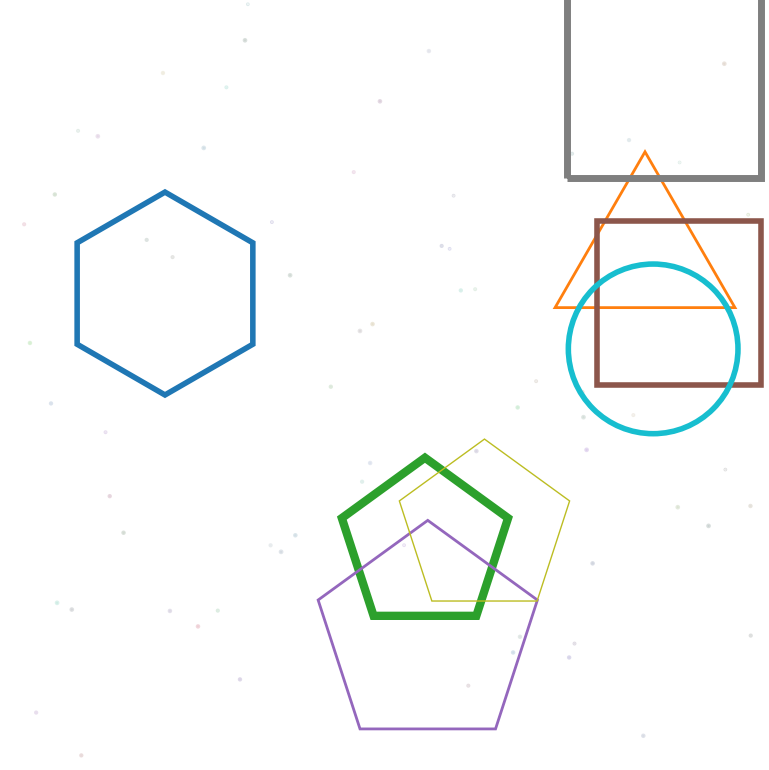[{"shape": "hexagon", "thickness": 2, "radius": 0.66, "center": [0.214, 0.619]}, {"shape": "triangle", "thickness": 1, "radius": 0.67, "center": [0.838, 0.668]}, {"shape": "pentagon", "thickness": 3, "radius": 0.57, "center": [0.552, 0.292]}, {"shape": "pentagon", "thickness": 1, "radius": 0.75, "center": [0.556, 0.174]}, {"shape": "square", "thickness": 2, "radius": 0.53, "center": [0.882, 0.607]}, {"shape": "square", "thickness": 2.5, "radius": 0.63, "center": [0.863, 0.894]}, {"shape": "pentagon", "thickness": 0.5, "radius": 0.58, "center": [0.629, 0.313]}, {"shape": "circle", "thickness": 2, "radius": 0.55, "center": [0.848, 0.547]}]